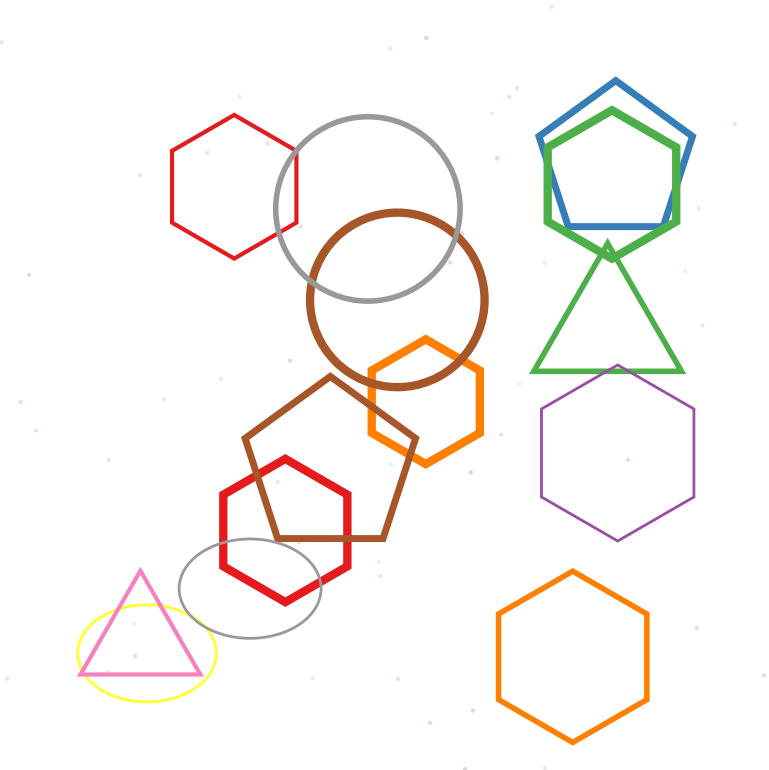[{"shape": "hexagon", "thickness": 3, "radius": 0.47, "center": [0.371, 0.311]}, {"shape": "hexagon", "thickness": 1.5, "radius": 0.47, "center": [0.304, 0.757]}, {"shape": "pentagon", "thickness": 2.5, "radius": 0.52, "center": [0.8, 0.79]}, {"shape": "triangle", "thickness": 2, "radius": 0.55, "center": [0.789, 0.573]}, {"shape": "hexagon", "thickness": 3, "radius": 0.48, "center": [0.795, 0.76]}, {"shape": "hexagon", "thickness": 1, "radius": 0.57, "center": [0.802, 0.412]}, {"shape": "hexagon", "thickness": 2, "radius": 0.56, "center": [0.744, 0.147]}, {"shape": "hexagon", "thickness": 3, "radius": 0.41, "center": [0.553, 0.478]}, {"shape": "oval", "thickness": 1, "radius": 0.45, "center": [0.191, 0.151]}, {"shape": "circle", "thickness": 3, "radius": 0.57, "center": [0.516, 0.611]}, {"shape": "pentagon", "thickness": 2.5, "radius": 0.58, "center": [0.429, 0.395]}, {"shape": "triangle", "thickness": 1.5, "radius": 0.45, "center": [0.182, 0.169]}, {"shape": "circle", "thickness": 2, "radius": 0.6, "center": [0.478, 0.729]}, {"shape": "oval", "thickness": 1, "radius": 0.46, "center": [0.325, 0.236]}]